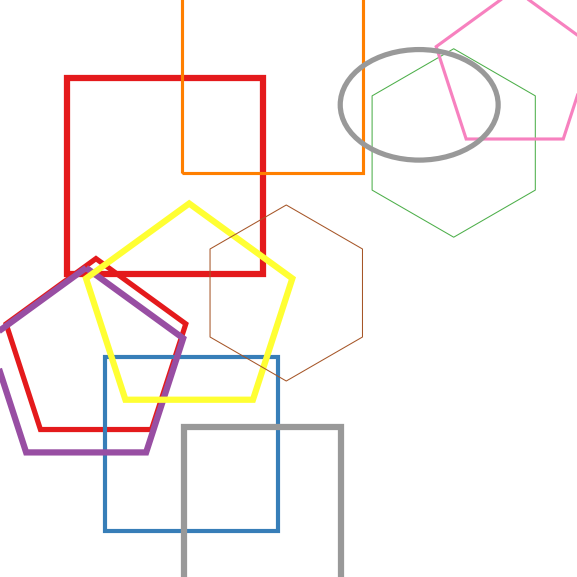[{"shape": "square", "thickness": 3, "radius": 0.85, "center": [0.286, 0.694]}, {"shape": "pentagon", "thickness": 2.5, "radius": 0.82, "center": [0.166, 0.388]}, {"shape": "square", "thickness": 2, "radius": 0.75, "center": [0.332, 0.23]}, {"shape": "hexagon", "thickness": 0.5, "radius": 0.82, "center": [0.786, 0.752]}, {"shape": "pentagon", "thickness": 3, "radius": 0.88, "center": [0.149, 0.359]}, {"shape": "square", "thickness": 1.5, "radius": 0.78, "center": [0.472, 0.856]}, {"shape": "pentagon", "thickness": 3, "radius": 0.94, "center": [0.328, 0.459]}, {"shape": "hexagon", "thickness": 0.5, "radius": 0.76, "center": [0.496, 0.492]}, {"shape": "pentagon", "thickness": 1.5, "radius": 0.72, "center": [0.891, 0.874]}, {"shape": "oval", "thickness": 2.5, "radius": 0.68, "center": [0.726, 0.818]}, {"shape": "square", "thickness": 3, "radius": 0.68, "center": [0.454, 0.124]}]